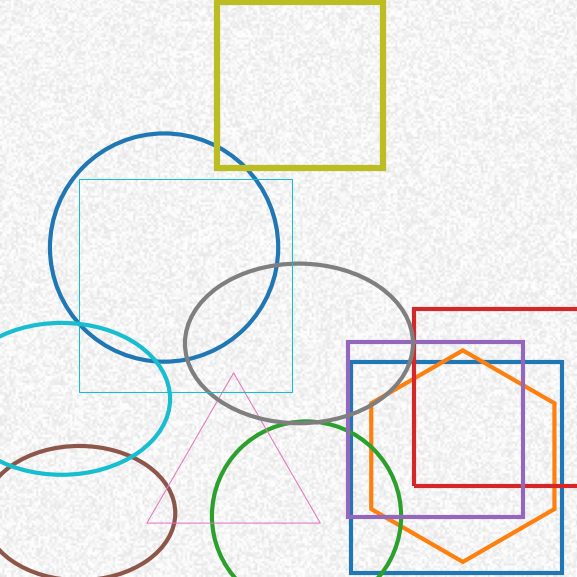[{"shape": "square", "thickness": 2, "radius": 0.91, "center": [0.79, 0.19]}, {"shape": "circle", "thickness": 2, "radius": 0.99, "center": [0.284, 0.57]}, {"shape": "hexagon", "thickness": 2, "radius": 0.92, "center": [0.801, 0.209]}, {"shape": "circle", "thickness": 2, "radius": 0.82, "center": [0.531, 0.106]}, {"shape": "square", "thickness": 2, "radius": 0.77, "center": [0.869, 0.311]}, {"shape": "square", "thickness": 2, "radius": 0.76, "center": [0.755, 0.255]}, {"shape": "oval", "thickness": 2, "radius": 0.83, "center": [0.137, 0.111]}, {"shape": "triangle", "thickness": 0.5, "radius": 0.87, "center": [0.405, 0.18]}, {"shape": "oval", "thickness": 2, "radius": 0.99, "center": [0.518, 0.404]}, {"shape": "square", "thickness": 3, "radius": 0.72, "center": [0.52, 0.851]}, {"shape": "oval", "thickness": 2, "radius": 0.94, "center": [0.107, 0.309]}, {"shape": "square", "thickness": 0.5, "radius": 0.92, "center": [0.321, 0.504]}]